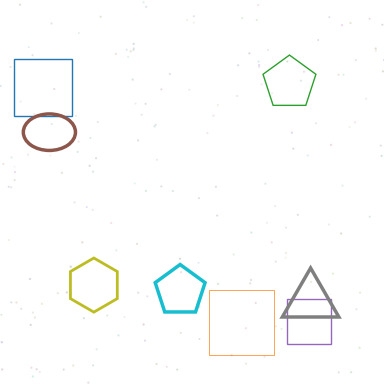[{"shape": "square", "thickness": 1, "radius": 0.37, "center": [0.111, 0.774]}, {"shape": "square", "thickness": 0.5, "radius": 0.42, "center": [0.628, 0.162]}, {"shape": "pentagon", "thickness": 1, "radius": 0.36, "center": [0.752, 0.785]}, {"shape": "square", "thickness": 1, "radius": 0.29, "center": [0.802, 0.164]}, {"shape": "oval", "thickness": 2.5, "radius": 0.34, "center": [0.128, 0.657]}, {"shape": "triangle", "thickness": 2.5, "radius": 0.42, "center": [0.807, 0.219]}, {"shape": "hexagon", "thickness": 2, "radius": 0.35, "center": [0.244, 0.26]}, {"shape": "pentagon", "thickness": 2.5, "radius": 0.34, "center": [0.468, 0.245]}]